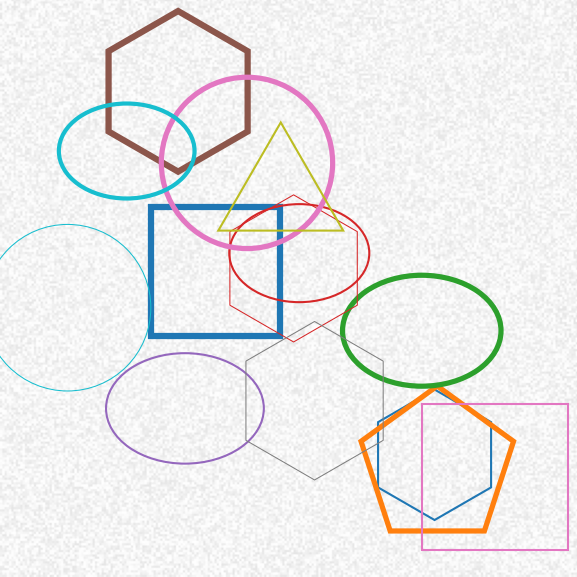[{"shape": "square", "thickness": 3, "radius": 0.56, "center": [0.373, 0.529]}, {"shape": "hexagon", "thickness": 1, "radius": 0.56, "center": [0.753, 0.212]}, {"shape": "pentagon", "thickness": 2.5, "radius": 0.69, "center": [0.757, 0.192]}, {"shape": "oval", "thickness": 2.5, "radius": 0.69, "center": [0.73, 0.426]}, {"shape": "oval", "thickness": 1, "radius": 0.61, "center": [0.518, 0.561]}, {"shape": "hexagon", "thickness": 0.5, "radius": 0.64, "center": [0.508, 0.534]}, {"shape": "oval", "thickness": 1, "radius": 0.68, "center": [0.32, 0.292]}, {"shape": "hexagon", "thickness": 3, "radius": 0.7, "center": [0.308, 0.841]}, {"shape": "circle", "thickness": 2.5, "radius": 0.74, "center": [0.428, 0.717]}, {"shape": "square", "thickness": 1, "radius": 0.63, "center": [0.857, 0.174]}, {"shape": "hexagon", "thickness": 0.5, "radius": 0.69, "center": [0.545, 0.305]}, {"shape": "triangle", "thickness": 1, "radius": 0.62, "center": [0.486, 0.662]}, {"shape": "oval", "thickness": 2, "radius": 0.59, "center": [0.219, 0.738]}, {"shape": "circle", "thickness": 0.5, "radius": 0.72, "center": [0.117, 0.466]}]